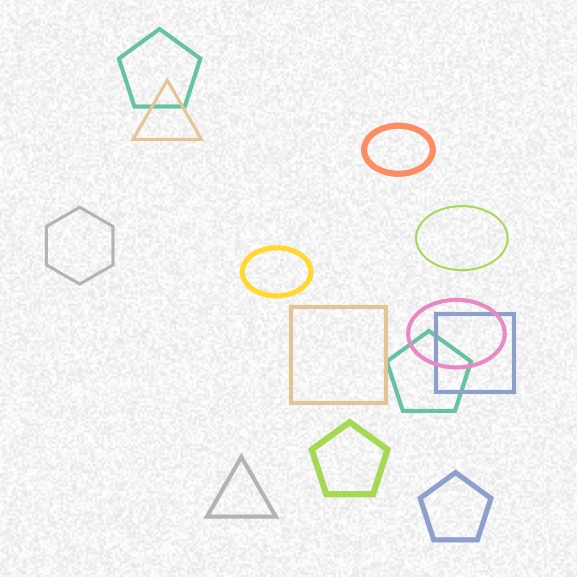[{"shape": "pentagon", "thickness": 2, "radius": 0.38, "center": [0.743, 0.35]}, {"shape": "pentagon", "thickness": 2, "radius": 0.37, "center": [0.276, 0.875]}, {"shape": "oval", "thickness": 3, "radius": 0.3, "center": [0.69, 0.74]}, {"shape": "square", "thickness": 2, "radius": 0.34, "center": [0.823, 0.388]}, {"shape": "pentagon", "thickness": 2.5, "radius": 0.32, "center": [0.789, 0.116]}, {"shape": "oval", "thickness": 2, "radius": 0.42, "center": [0.79, 0.421]}, {"shape": "pentagon", "thickness": 3, "radius": 0.35, "center": [0.606, 0.199]}, {"shape": "oval", "thickness": 1, "radius": 0.4, "center": [0.8, 0.587]}, {"shape": "oval", "thickness": 2.5, "radius": 0.3, "center": [0.479, 0.528]}, {"shape": "square", "thickness": 2, "radius": 0.41, "center": [0.586, 0.384]}, {"shape": "triangle", "thickness": 1.5, "radius": 0.34, "center": [0.29, 0.792]}, {"shape": "hexagon", "thickness": 1.5, "radius": 0.33, "center": [0.138, 0.574]}, {"shape": "triangle", "thickness": 2, "radius": 0.34, "center": [0.418, 0.139]}]